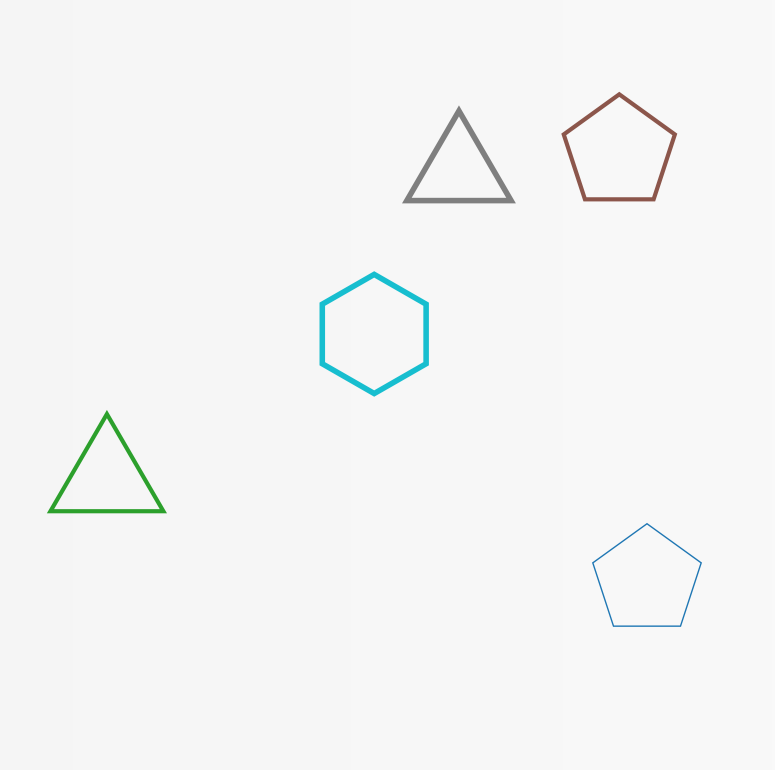[{"shape": "pentagon", "thickness": 0.5, "radius": 0.37, "center": [0.835, 0.246]}, {"shape": "triangle", "thickness": 1.5, "radius": 0.42, "center": [0.138, 0.378]}, {"shape": "pentagon", "thickness": 1.5, "radius": 0.38, "center": [0.799, 0.802]}, {"shape": "triangle", "thickness": 2, "radius": 0.39, "center": [0.592, 0.778]}, {"shape": "hexagon", "thickness": 2, "radius": 0.39, "center": [0.483, 0.566]}]